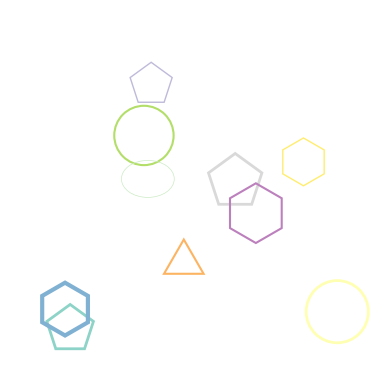[{"shape": "pentagon", "thickness": 2, "radius": 0.32, "center": [0.182, 0.146]}, {"shape": "circle", "thickness": 2, "radius": 0.4, "center": [0.876, 0.19]}, {"shape": "pentagon", "thickness": 1, "radius": 0.29, "center": [0.393, 0.781]}, {"shape": "hexagon", "thickness": 3, "radius": 0.34, "center": [0.169, 0.197]}, {"shape": "triangle", "thickness": 1.5, "radius": 0.3, "center": [0.477, 0.319]}, {"shape": "circle", "thickness": 1.5, "radius": 0.39, "center": [0.374, 0.648]}, {"shape": "pentagon", "thickness": 2, "radius": 0.36, "center": [0.611, 0.528]}, {"shape": "hexagon", "thickness": 1.5, "radius": 0.39, "center": [0.665, 0.446]}, {"shape": "oval", "thickness": 0.5, "radius": 0.34, "center": [0.384, 0.535]}, {"shape": "hexagon", "thickness": 1, "radius": 0.31, "center": [0.788, 0.58]}]